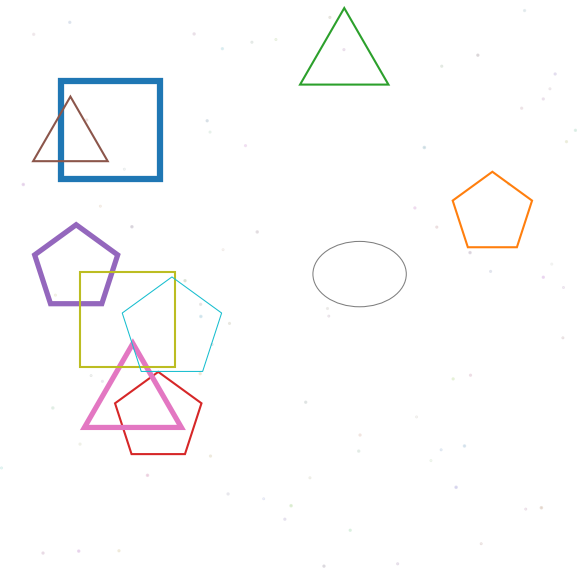[{"shape": "square", "thickness": 3, "radius": 0.43, "center": [0.191, 0.774]}, {"shape": "pentagon", "thickness": 1, "radius": 0.36, "center": [0.853, 0.629]}, {"shape": "triangle", "thickness": 1, "radius": 0.44, "center": [0.596, 0.897]}, {"shape": "pentagon", "thickness": 1, "radius": 0.39, "center": [0.274, 0.276]}, {"shape": "pentagon", "thickness": 2.5, "radius": 0.38, "center": [0.132, 0.534]}, {"shape": "triangle", "thickness": 1, "radius": 0.37, "center": [0.122, 0.757]}, {"shape": "triangle", "thickness": 2.5, "radius": 0.48, "center": [0.23, 0.307]}, {"shape": "oval", "thickness": 0.5, "radius": 0.4, "center": [0.623, 0.525]}, {"shape": "square", "thickness": 1, "radius": 0.41, "center": [0.22, 0.446]}, {"shape": "pentagon", "thickness": 0.5, "radius": 0.45, "center": [0.298, 0.429]}]